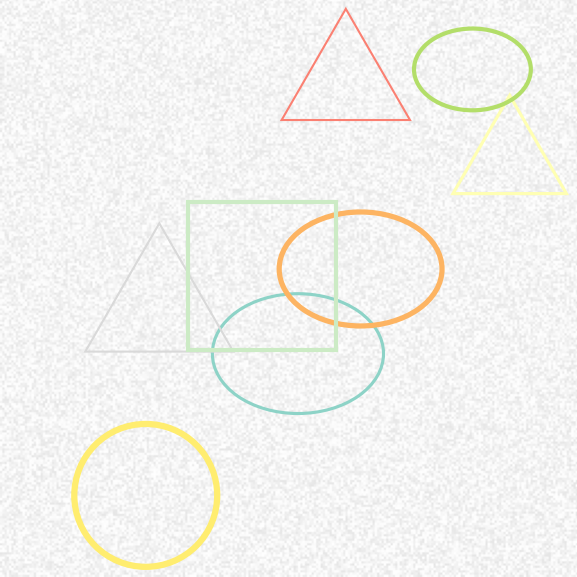[{"shape": "oval", "thickness": 1.5, "radius": 0.74, "center": [0.516, 0.387]}, {"shape": "triangle", "thickness": 1.5, "radius": 0.57, "center": [0.883, 0.721]}, {"shape": "triangle", "thickness": 1, "radius": 0.64, "center": [0.599, 0.855]}, {"shape": "oval", "thickness": 2.5, "radius": 0.7, "center": [0.624, 0.533]}, {"shape": "oval", "thickness": 2, "radius": 0.51, "center": [0.818, 0.879]}, {"shape": "triangle", "thickness": 1, "radius": 0.74, "center": [0.276, 0.464]}, {"shape": "square", "thickness": 2, "radius": 0.64, "center": [0.454, 0.521]}, {"shape": "circle", "thickness": 3, "radius": 0.62, "center": [0.252, 0.141]}]